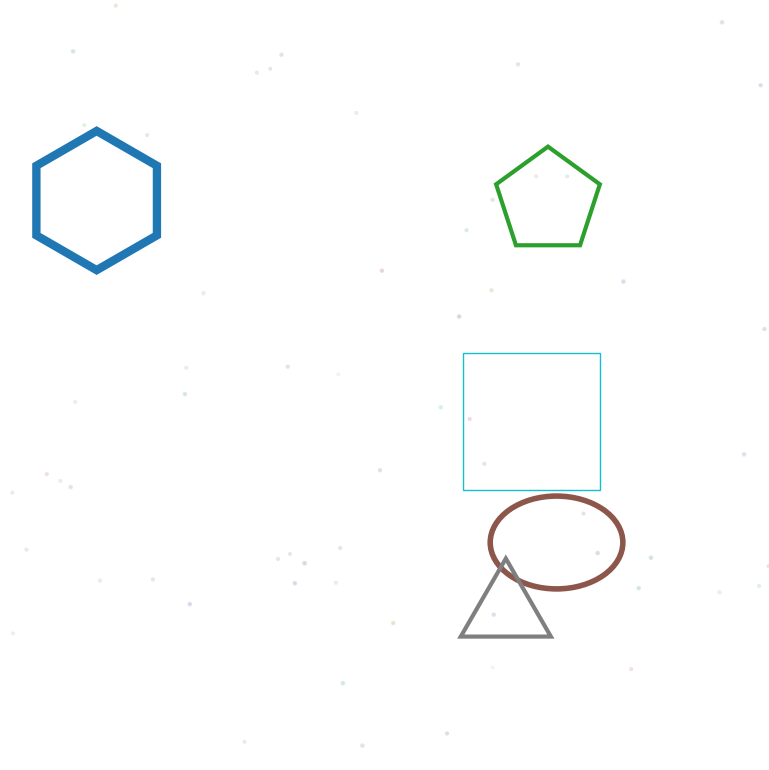[{"shape": "hexagon", "thickness": 3, "radius": 0.45, "center": [0.126, 0.74]}, {"shape": "pentagon", "thickness": 1.5, "radius": 0.35, "center": [0.712, 0.739]}, {"shape": "oval", "thickness": 2, "radius": 0.43, "center": [0.723, 0.295]}, {"shape": "triangle", "thickness": 1.5, "radius": 0.34, "center": [0.657, 0.207]}, {"shape": "square", "thickness": 0.5, "radius": 0.44, "center": [0.69, 0.452]}]